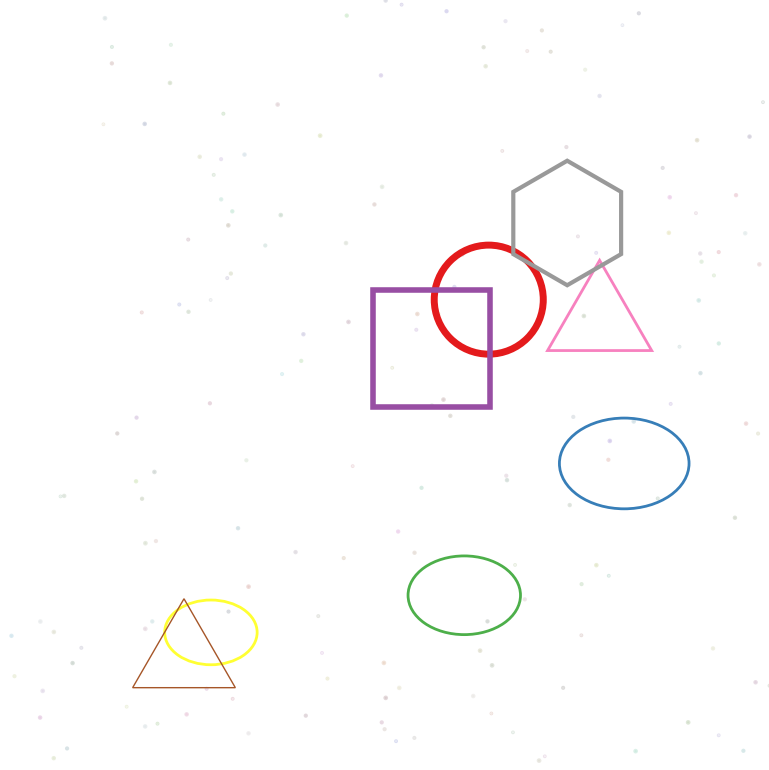[{"shape": "circle", "thickness": 2.5, "radius": 0.35, "center": [0.635, 0.611]}, {"shape": "oval", "thickness": 1, "radius": 0.42, "center": [0.811, 0.398]}, {"shape": "oval", "thickness": 1, "radius": 0.37, "center": [0.603, 0.227]}, {"shape": "square", "thickness": 2, "radius": 0.38, "center": [0.561, 0.547]}, {"shape": "oval", "thickness": 1, "radius": 0.3, "center": [0.274, 0.179]}, {"shape": "triangle", "thickness": 0.5, "radius": 0.39, "center": [0.239, 0.145]}, {"shape": "triangle", "thickness": 1, "radius": 0.39, "center": [0.779, 0.584]}, {"shape": "hexagon", "thickness": 1.5, "radius": 0.4, "center": [0.737, 0.71]}]